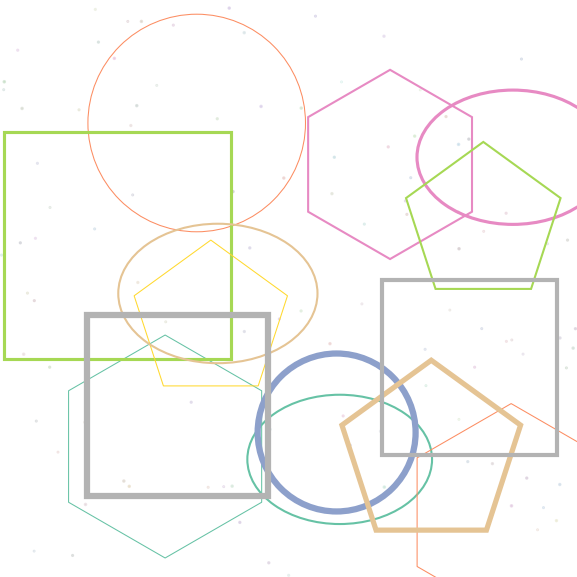[{"shape": "hexagon", "thickness": 0.5, "radius": 0.97, "center": [0.286, 0.226]}, {"shape": "oval", "thickness": 1, "radius": 0.8, "center": [0.588, 0.204]}, {"shape": "circle", "thickness": 0.5, "radius": 0.94, "center": [0.341, 0.786]}, {"shape": "hexagon", "thickness": 0.5, "radius": 0.94, "center": [0.885, 0.112]}, {"shape": "circle", "thickness": 3, "radius": 0.68, "center": [0.583, 0.25]}, {"shape": "hexagon", "thickness": 1, "radius": 0.82, "center": [0.675, 0.714]}, {"shape": "oval", "thickness": 1.5, "radius": 0.83, "center": [0.888, 0.727]}, {"shape": "square", "thickness": 1.5, "radius": 0.98, "center": [0.204, 0.574]}, {"shape": "pentagon", "thickness": 1, "radius": 0.7, "center": [0.837, 0.613]}, {"shape": "pentagon", "thickness": 0.5, "radius": 0.7, "center": [0.365, 0.444]}, {"shape": "pentagon", "thickness": 2.5, "radius": 0.81, "center": [0.747, 0.213]}, {"shape": "oval", "thickness": 1, "radius": 0.86, "center": [0.377, 0.491]}, {"shape": "square", "thickness": 2, "radius": 0.76, "center": [0.812, 0.363]}, {"shape": "square", "thickness": 3, "radius": 0.78, "center": [0.307, 0.296]}]